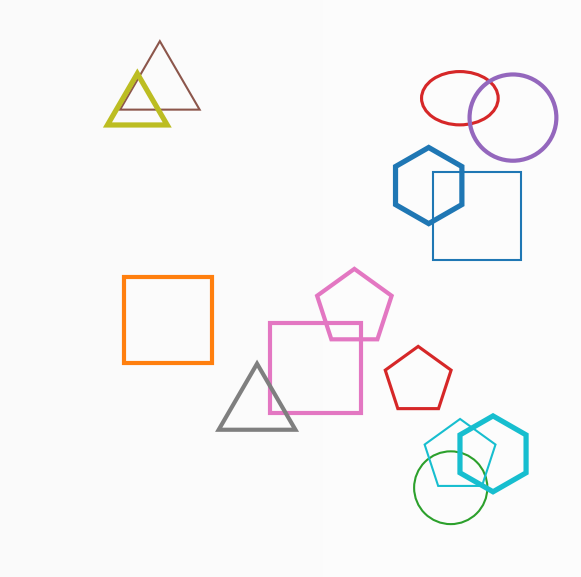[{"shape": "hexagon", "thickness": 2.5, "radius": 0.33, "center": [0.738, 0.678]}, {"shape": "square", "thickness": 1, "radius": 0.38, "center": [0.821, 0.625]}, {"shape": "square", "thickness": 2, "radius": 0.37, "center": [0.289, 0.445]}, {"shape": "circle", "thickness": 1, "radius": 0.32, "center": [0.775, 0.155]}, {"shape": "oval", "thickness": 1.5, "radius": 0.33, "center": [0.791, 0.829]}, {"shape": "pentagon", "thickness": 1.5, "radius": 0.3, "center": [0.719, 0.34]}, {"shape": "circle", "thickness": 2, "radius": 0.37, "center": [0.883, 0.796]}, {"shape": "triangle", "thickness": 1, "radius": 0.4, "center": [0.275, 0.849]}, {"shape": "square", "thickness": 2, "radius": 0.39, "center": [0.542, 0.361]}, {"shape": "pentagon", "thickness": 2, "radius": 0.34, "center": [0.61, 0.466]}, {"shape": "triangle", "thickness": 2, "radius": 0.38, "center": [0.442, 0.293]}, {"shape": "triangle", "thickness": 2.5, "radius": 0.3, "center": [0.236, 0.812]}, {"shape": "hexagon", "thickness": 2.5, "radius": 0.33, "center": [0.848, 0.213]}, {"shape": "pentagon", "thickness": 1, "radius": 0.32, "center": [0.792, 0.21]}]